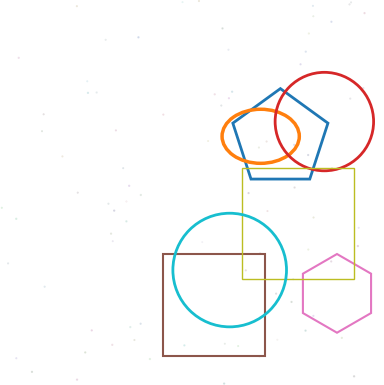[{"shape": "pentagon", "thickness": 2, "radius": 0.65, "center": [0.728, 0.64]}, {"shape": "oval", "thickness": 2.5, "radius": 0.5, "center": [0.677, 0.646]}, {"shape": "circle", "thickness": 2, "radius": 0.64, "center": [0.843, 0.684]}, {"shape": "square", "thickness": 1.5, "radius": 0.66, "center": [0.555, 0.207]}, {"shape": "hexagon", "thickness": 1.5, "radius": 0.51, "center": [0.875, 0.238]}, {"shape": "square", "thickness": 1, "radius": 0.72, "center": [0.775, 0.42]}, {"shape": "circle", "thickness": 2, "radius": 0.74, "center": [0.597, 0.299]}]